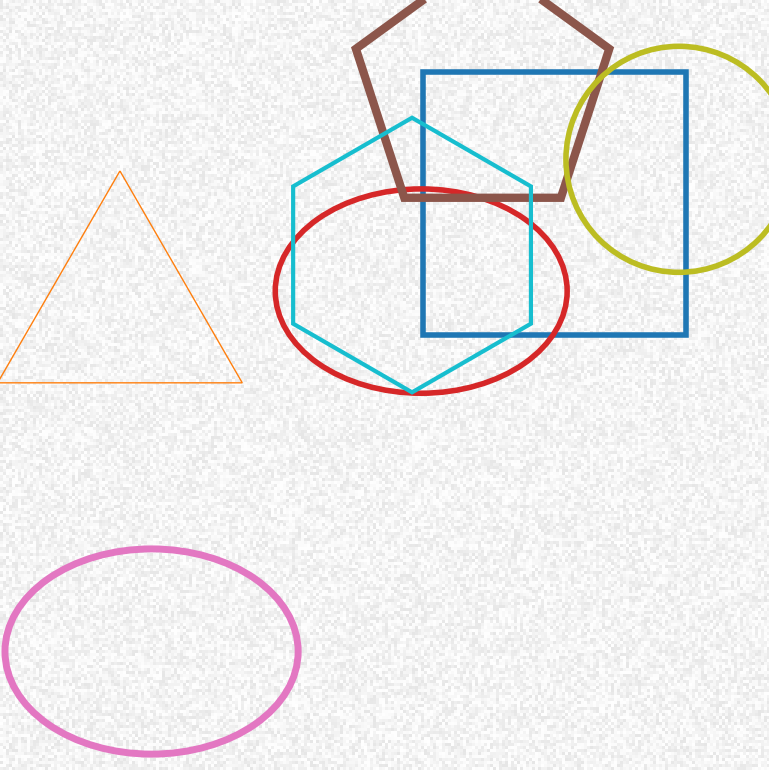[{"shape": "square", "thickness": 2, "radius": 0.85, "center": [0.72, 0.735]}, {"shape": "triangle", "thickness": 0.5, "radius": 0.92, "center": [0.156, 0.595]}, {"shape": "oval", "thickness": 2, "radius": 0.95, "center": [0.547, 0.622]}, {"shape": "pentagon", "thickness": 3, "radius": 0.87, "center": [0.627, 0.883]}, {"shape": "oval", "thickness": 2.5, "radius": 0.95, "center": [0.197, 0.154]}, {"shape": "circle", "thickness": 2, "radius": 0.73, "center": [0.882, 0.793]}, {"shape": "hexagon", "thickness": 1.5, "radius": 0.89, "center": [0.535, 0.669]}]